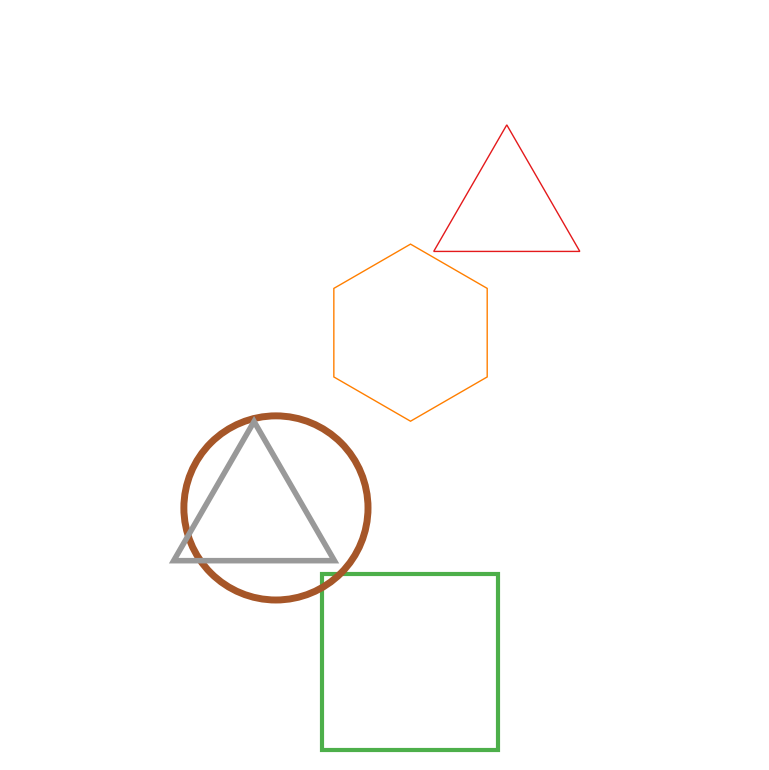[{"shape": "triangle", "thickness": 0.5, "radius": 0.55, "center": [0.658, 0.728]}, {"shape": "square", "thickness": 1.5, "radius": 0.57, "center": [0.532, 0.14]}, {"shape": "hexagon", "thickness": 0.5, "radius": 0.57, "center": [0.533, 0.568]}, {"shape": "circle", "thickness": 2.5, "radius": 0.6, "center": [0.358, 0.34]}, {"shape": "triangle", "thickness": 2, "radius": 0.6, "center": [0.33, 0.332]}]